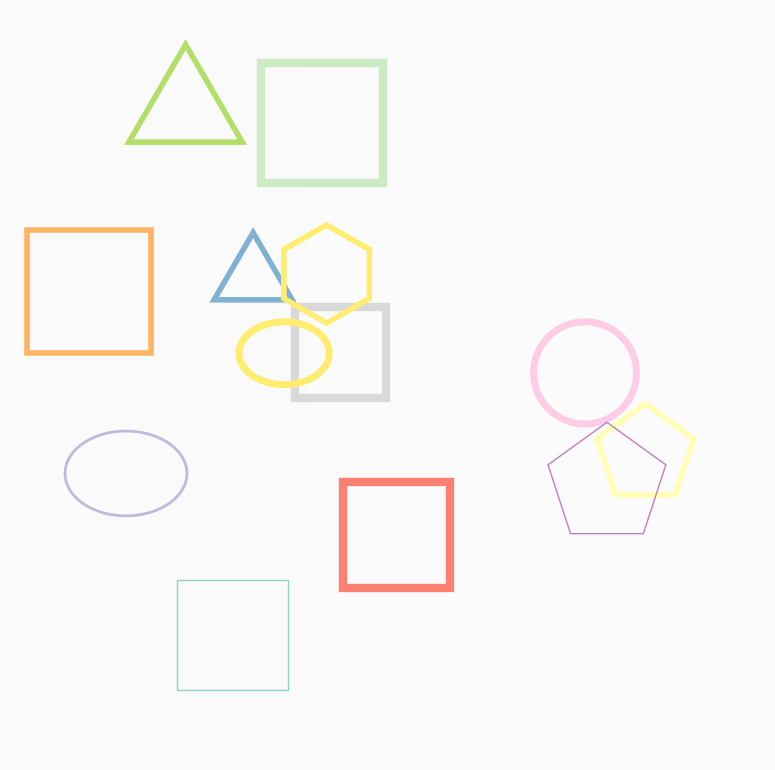[{"shape": "square", "thickness": 0.5, "radius": 0.36, "center": [0.3, 0.176]}, {"shape": "pentagon", "thickness": 2, "radius": 0.33, "center": [0.833, 0.41]}, {"shape": "oval", "thickness": 1, "radius": 0.39, "center": [0.163, 0.385]}, {"shape": "square", "thickness": 3, "radius": 0.35, "center": [0.512, 0.305]}, {"shape": "triangle", "thickness": 2, "radius": 0.29, "center": [0.327, 0.64]}, {"shape": "square", "thickness": 2, "radius": 0.4, "center": [0.115, 0.621]}, {"shape": "triangle", "thickness": 2, "radius": 0.42, "center": [0.239, 0.858]}, {"shape": "circle", "thickness": 2.5, "radius": 0.33, "center": [0.755, 0.516]}, {"shape": "square", "thickness": 3, "radius": 0.3, "center": [0.439, 0.542]}, {"shape": "pentagon", "thickness": 0.5, "radius": 0.4, "center": [0.783, 0.372]}, {"shape": "square", "thickness": 3, "radius": 0.39, "center": [0.415, 0.84]}, {"shape": "hexagon", "thickness": 2, "radius": 0.32, "center": [0.421, 0.644]}, {"shape": "oval", "thickness": 2.5, "radius": 0.29, "center": [0.367, 0.541]}]